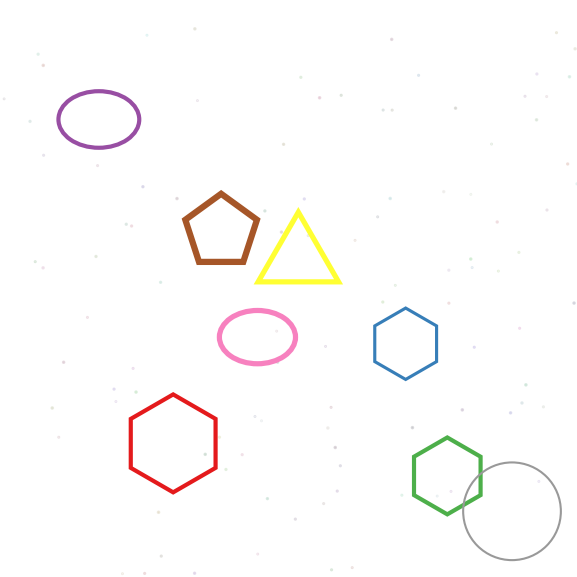[{"shape": "hexagon", "thickness": 2, "radius": 0.42, "center": [0.3, 0.231]}, {"shape": "hexagon", "thickness": 1.5, "radius": 0.31, "center": [0.702, 0.404]}, {"shape": "hexagon", "thickness": 2, "radius": 0.33, "center": [0.775, 0.175]}, {"shape": "oval", "thickness": 2, "radius": 0.35, "center": [0.171, 0.792]}, {"shape": "triangle", "thickness": 2.5, "radius": 0.4, "center": [0.517, 0.551]}, {"shape": "pentagon", "thickness": 3, "radius": 0.33, "center": [0.383, 0.598]}, {"shape": "oval", "thickness": 2.5, "radius": 0.33, "center": [0.446, 0.415]}, {"shape": "circle", "thickness": 1, "radius": 0.42, "center": [0.887, 0.114]}]